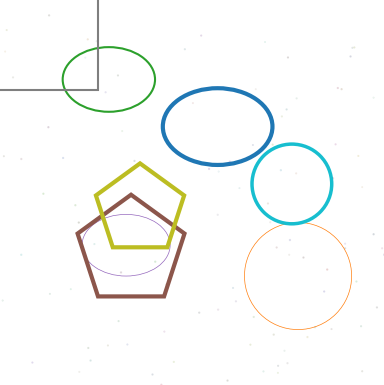[{"shape": "oval", "thickness": 3, "radius": 0.71, "center": [0.565, 0.671]}, {"shape": "circle", "thickness": 0.5, "radius": 0.7, "center": [0.774, 0.283]}, {"shape": "oval", "thickness": 1.5, "radius": 0.6, "center": [0.283, 0.794]}, {"shape": "oval", "thickness": 0.5, "radius": 0.57, "center": [0.327, 0.363]}, {"shape": "pentagon", "thickness": 3, "radius": 0.73, "center": [0.34, 0.348]}, {"shape": "square", "thickness": 1.5, "radius": 0.65, "center": [0.126, 0.896]}, {"shape": "pentagon", "thickness": 3, "radius": 0.6, "center": [0.364, 0.455]}, {"shape": "circle", "thickness": 2.5, "radius": 0.52, "center": [0.758, 0.522]}]